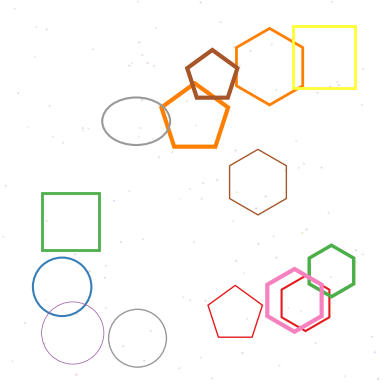[{"shape": "pentagon", "thickness": 1, "radius": 0.37, "center": [0.611, 0.184]}, {"shape": "hexagon", "thickness": 1.5, "radius": 0.36, "center": [0.793, 0.212]}, {"shape": "circle", "thickness": 1.5, "radius": 0.38, "center": [0.161, 0.255]}, {"shape": "hexagon", "thickness": 2.5, "radius": 0.33, "center": [0.861, 0.296]}, {"shape": "square", "thickness": 2, "radius": 0.37, "center": [0.184, 0.425]}, {"shape": "circle", "thickness": 0.5, "radius": 0.4, "center": [0.189, 0.135]}, {"shape": "hexagon", "thickness": 2, "radius": 0.5, "center": [0.7, 0.827]}, {"shape": "pentagon", "thickness": 3, "radius": 0.46, "center": [0.506, 0.693]}, {"shape": "square", "thickness": 2, "radius": 0.4, "center": [0.841, 0.851]}, {"shape": "pentagon", "thickness": 3, "radius": 0.34, "center": [0.551, 0.802]}, {"shape": "hexagon", "thickness": 1, "radius": 0.43, "center": [0.67, 0.527]}, {"shape": "hexagon", "thickness": 3, "radius": 0.41, "center": [0.765, 0.22]}, {"shape": "oval", "thickness": 1.5, "radius": 0.44, "center": [0.354, 0.685]}, {"shape": "circle", "thickness": 1, "radius": 0.38, "center": [0.357, 0.121]}]